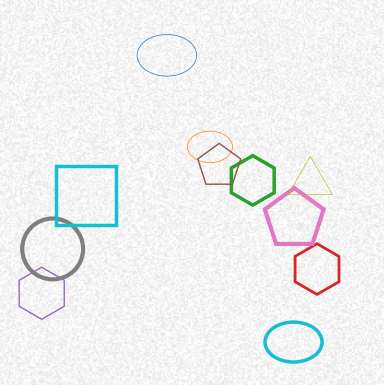[{"shape": "oval", "thickness": 0.5, "radius": 0.39, "center": [0.433, 0.856]}, {"shape": "oval", "thickness": 0.5, "radius": 0.29, "center": [0.545, 0.619]}, {"shape": "hexagon", "thickness": 2.5, "radius": 0.32, "center": [0.657, 0.531]}, {"shape": "hexagon", "thickness": 2, "radius": 0.33, "center": [0.823, 0.301]}, {"shape": "hexagon", "thickness": 1, "radius": 0.34, "center": [0.108, 0.238]}, {"shape": "pentagon", "thickness": 1, "radius": 0.29, "center": [0.569, 0.569]}, {"shape": "pentagon", "thickness": 3, "radius": 0.4, "center": [0.764, 0.431]}, {"shape": "circle", "thickness": 3, "radius": 0.4, "center": [0.137, 0.353]}, {"shape": "triangle", "thickness": 0.5, "radius": 0.33, "center": [0.806, 0.528]}, {"shape": "oval", "thickness": 2.5, "radius": 0.37, "center": [0.762, 0.112]}, {"shape": "square", "thickness": 2.5, "radius": 0.38, "center": [0.223, 0.491]}]